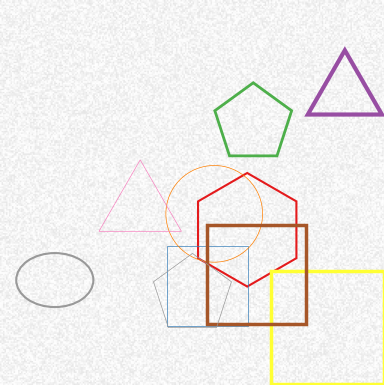[{"shape": "hexagon", "thickness": 1.5, "radius": 0.74, "center": [0.642, 0.403]}, {"shape": "square", "thickness": 0.5, "radius": 0.52, "center": [0.539, 0.256]}, {"shape": "pentagon", "thickness": 2, "radius": 0.52, "center": [0.658, 0.68]}, {"shape": "triangle", "thickness": 3, "radius": 0.56, "center": [0.896, 0.758]}, {"shape": "circle", "thickness": 0.5, "radius": 0.63, "center": [0.556, 0.445]}, {"shape": "square", "thickness": 2.5, "radius": 0.74, "center": [0.851, 0.15]}, {"shape": "square", "thickness": 2.5, "radius": 0.64, "center": [0.666, 0.286]}, {"shape": "triangle", "thickness": 0.5, "radius": 0.62, "center": [0.364, 0.461]}, {"shape": "pentagon", "thickness": 0.5, "radius": 0.53, "center": [0.5, 0.235]}, {"shape": "oval", "thickness": 1.5, "radius": 0.5, "center": [0.142, 0.273]}]